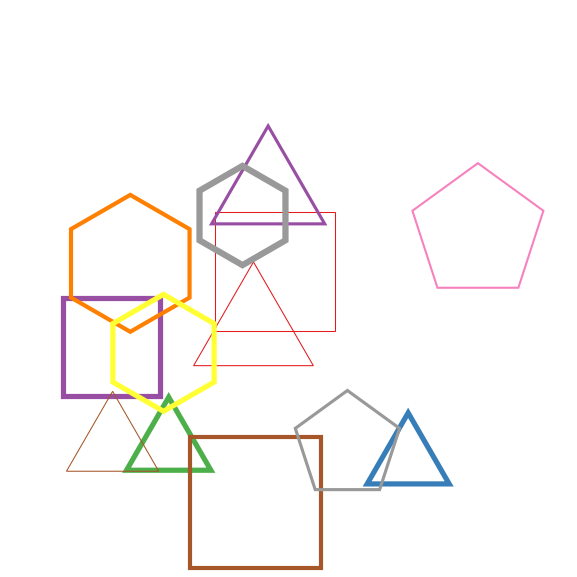[{"shape": "square", "thickness": 0.5, "radius": 0.52, "center": [0.476, 0.529]}, {"shape": "triangle", "thickness": 0.5, "radius": 0.6, "center": [0.439, 0.426]}, {"shape": "triangle", "thickness": 2.5, "radius": 0.41, "center": [0.707, 0.202]}, {"shape": "triangle", "thickness": 2.5, "radius": 0.42, "center": [0.292, 0.227]}, {"shape": "triangle", "thickness": 1.5, "radius": 0.57, "center": [0.464, 0.668]}, {"shape": "square", "thickness": 2.5, "radius": 0.42, "center": [0.193, 0.398]}, {"shape": "hexagon", "thickness": 2, "radius": 0.59, "center": [0.226, 0.543]}, {"shape": "hexagon", "thickness": 2.5, "radius": 0.51, "center": [0.283, 0.388]}, {"shape": "triangle", "thickness": 0.5, "radius": 0.46, "center": [0.195, 0.229]}, {"shape": "square", "thickness": 2, "radius": 0.56, "center": [0.442, 0.129]}, {"shape": "pentagon", "thickness": 1, "radius": 0.6, "center": [0.828, 0.597]}, {"shape": "pentagon", "thickness": 1.5, "radius": 0.47, "center": [0.602, 0.228]}, {"shape": "hexagon", "thickness": 3, "radius": 0.43, "center": [0.42, 0.626]}]